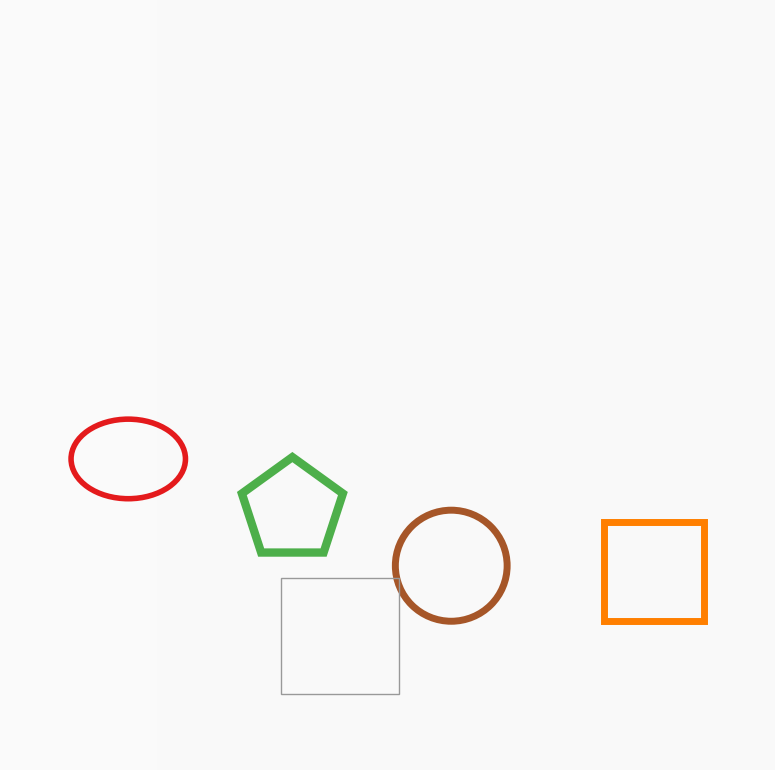[{"shape": "oval", "thickness": 2, "radius": 0.37, "center": [0.166, 0.404]}, {"shape": "pentagon", "thickness": 3, "radius": 0.34, "center": [0.377, 0.338]}, {"shape": "square", "thickness": 2.5, "radius": 0.32, "center": [0.844, 0.258]}, {"shape": "circle", "thickness": 2.5, "radius": 0.36, "center": [0.582, 0.265]}, {"shape": "square", "thickness": 0.5, "radius": 0.38, "center": [0.439, 0.174]}]